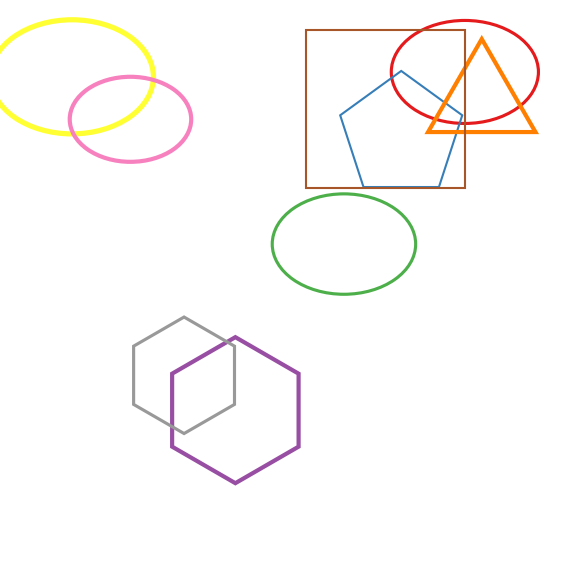[{"shape": "oval", "thickness": 1.5, "radius": 0.64, "center": [0.805, 0.875]}, {"shape": "pentagon", "thickness": 1, "radius": 0.56, "center": [0.695, 0.765]}, {"shape": "oval", "thickness": 1.5, "radius": 0.62, "center": [0.596, 0.577]}, {"shape": "hexagon", "thickness": 2, "radius": 0.63, "center": [0.408, 0.289]}, {"shape": "triangle", "thickness": 2, "radius": 0.54, "center": [0.834, 0.824]}, {"shape": "oval", "thickness": 2.5, "radius": 0.71, "center": [0.125, 0.866]}, {"shape": "square", "thickness": 1, "radius": 0.69, "center": [0.667, 0.81]}, {"shape": "oval", "thickness": 2, "radius": 0.53, "center": [0.226, 0.793]}, {"shape": "hexagon", "thickness": 1.5, "radius": 0.5, "center": [0.319, 0.349]}]